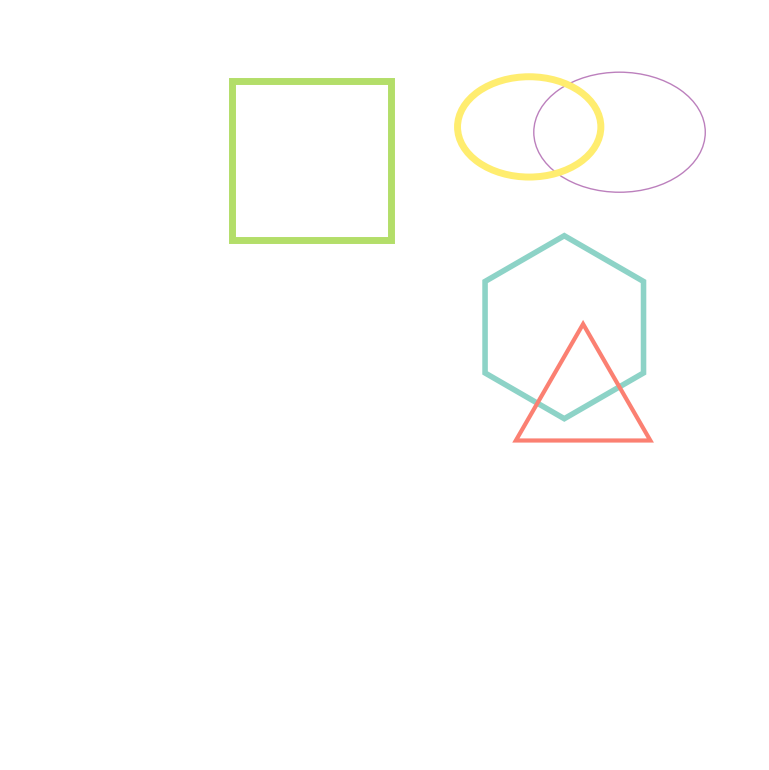[{"shape": "hexagon", "thickness": 2, "radius": 0.59, "center": [0.733, 0.575]}, {"shape": "triangle", "thickness": 1.5, "radius": 0.5, "center": [0.757, 0.478]}, {"shape": "square", "thickness": 2.5, "radius": 0.52, "center": [0.405, 0.792]}, {"shape": "oval", "thickness": 0.5, "radius": 0.56, "center": [0.805, 0.828]}, {"shape": "oval", "thickness": 2.5, "radius": 0.47, "center": [0.687, 0.835]}]